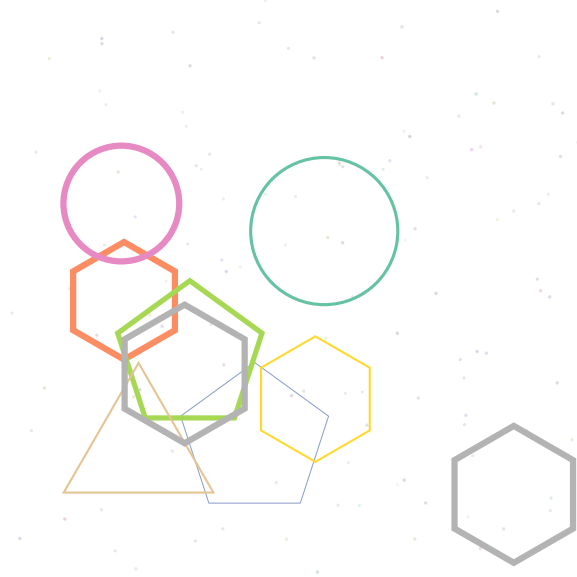[{"shape": "circle", "thickness": 1.5, "radius": 0.64, "center": [0.561, 0.599]}, {"shape": "hexagon", "thickness": 3, "radius": 0.51, "center": [0.215, 0.478]}, {"shape": "pentagon", "thickness": 0.5, "radius": 0.67, "center": [0.441, 0.237]}, {"shape": "circle", "thickness": 3, "radius": 0.5, "center": [0.21, 0.647]}, {"shape": "pentagon", "thickness": 2.5, "radius": 0.66, "center": [0.329, 0.382]}, {"shape": "hexagon", "thickness": 1, "radius": 0.54, "center": [0.546, 0.308]}, {"shape": "triangle", "thickness": 1, "radius": 0.75, "center": [0.24, 0.221]}, {"shape": "hexagon", "thickness": 3, "radius": 0.59, "center": [0.89, 0.143]}, {"shape": "hexagon", "thickness": 3, "radius": 0.6, "center": [0.32, 0.352]}]